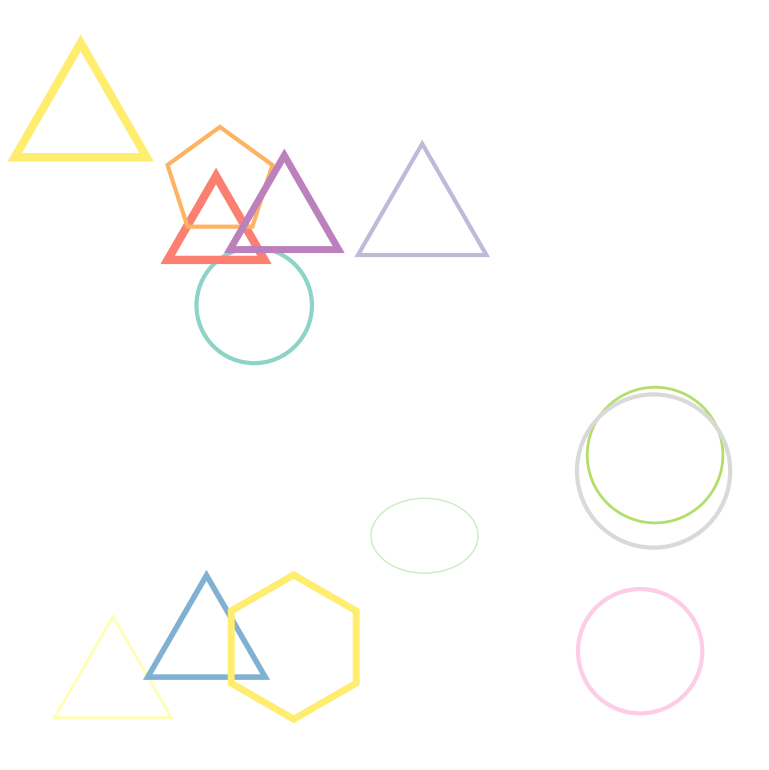[{"shape": "circle", "thickness": 1.5, "radius": 0.37, "center": [0.33, 0.603]}, {"shape": "triangle", "thickness": 1, "radius": 0.44, "center": [0.147, 0.112]}, {"shape": "triangle", "thickness": 1.5, "radius": 0.48, "center": [0.548, 0.717]}, {"shape": "triangle", "thickness": 3, "radius": 0.36, "center": [0.281, 0.699]}, {"shape": "triangle", "thickness": 2, "radius": 0.44, "center": [0.268, 0.165]}, {"shape": "pentagon", "thickness": 1.5, "radius": 0.36, "center": [0.286, 0.764]}, {"shape": "circle", "thickness": 1, "radius": 0.44, "center": [0.851, 0.409]}, {"shape": "circle", "thickness": 1.5, "radius": 0.4, "center": [0.831, 0.154]}, {"shape": "circle", "thickness": 1.5, "radius": 0.5, "center": [0.849, 0.388]}, {"shape": "triangle", "thickness": 2.5, "radius": 0.41, "center": [0.369, 0.717]}, {"shape": "oval", "thickness": 0.5, "radius": 0.35, "center": [0.551, 0.304]}, {"shape": "triangle", "thickness": 3, "radius": 0.49, "center": [0.105, 0.845]}, {"shape": "hexagon", "thickness": 2.5, "radius": 0.47, "center": [0.381, 0.16]}]